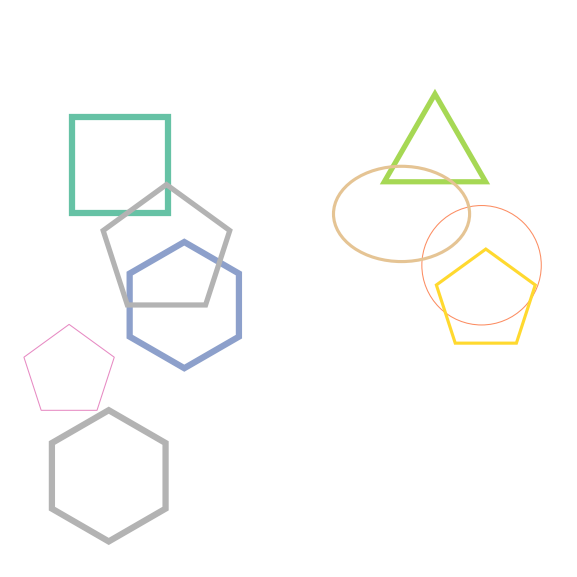[{"shape": "square", "thickness": 3, "radius": 0.41, "center": [0.208, 0.714]}, {"shape": "circle", "thickness": 0.5, "radius": 0.52, "center": [0.834, 0.54]}, {"shape": "hexagon", "thickness": 3, "radius": 0.55, "center": [0.319, 0.471]}, {"shape": "pentagon", "thickness": 0.5, "radius": 0.41, "center": [0.12, 0.355]}, {"shape": "triangle", "thickness": 2.5, "radius": 0.51, "center": [0.753, 0.735]}, {"shape": "pentagon", "thickness": 1.5, "radius": 0.45, "center": [0.841, 0.478]}, {"shape": "oval", "thickness": 1.5, "radius": 0.59, "center": [0.695, 0.629]}, {"shape": "hexagon", "thickness": 3, "radius": 0.57, "center": [0.188, 0.175]}, {"shape": "pentagon", "thickness": 2.5, "radius": 0.58, "center": [0.288, 0.564]}]